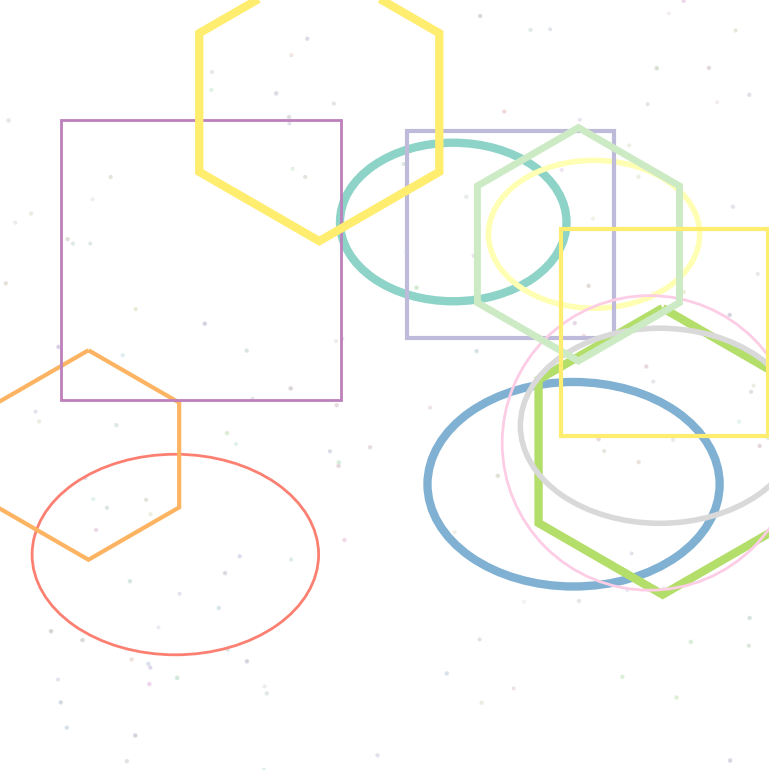[{"shape": "oval", "thickness": 3, "radius": 0.74, "center": [0.589, 0.712]}, {"shape": "oval", "thickness": 2, "radius": 0.69, "center": [0.772, 0.696]}, {"shape": "square", "thickness": 1.5, "radius": 0.67, "center": [0.663, 0.696]}, {"shape": "oval", "thickness": 1, "radius": 0.93, "center": [0.228, 0.28]}, {"shape": "oval", "thickness": 3, "radius": 0.95, "center": [0.745, 0.371]}, {"shape": "hexagon", "thickness": 1.5, "radius": 0.68, "center": [0.115, 0.409]}, {"shape": "hexagon", "thickness": 3, "radius": 0.93, "center": [0.861, 0.414]}, {"shape": "circle", "thickness": 1, "radius": 0.96, "center": [0.843, 0.425]}, {"shape": "oval", "thickness": 2, "radius": 0.9, "center": [0.857, 0.447]}, {"shape": "square", "thickness": 1, "radius": 0.91, "center": [0.261, 0.663]}, {"shape": "hexagon", "thickness": 2.5, "radius": 0.76, "center": [0.751, 0.683]}, {"shape": "hexagon", "thickness": 3, "radius": 0.9, "center": [0.415, 0.867]}, {"shape": "square", "thickness": 1.5, "radius": 0.67, "center": [0.863, 0.568]}]